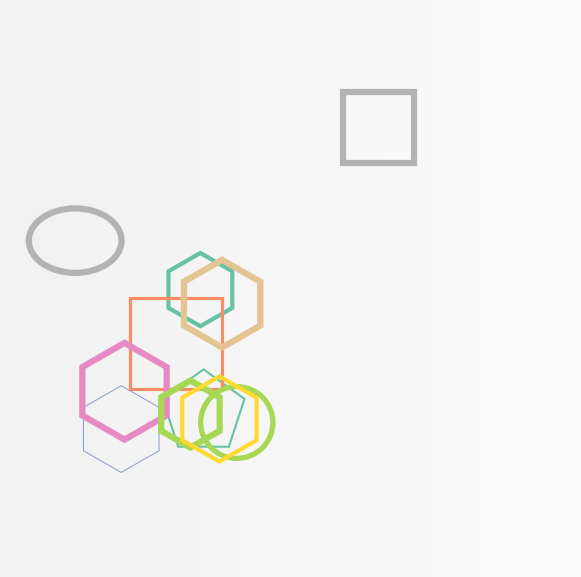[{"shape": "hexagon", "thickness": 2, "radius": 0.32, "center": [0.345, 0.498]}, {"shape": "pentagon", "thickness": 1, "radius": 0.37, "center": [0.35, 0.286]}, {"shape": "square", "thickness": 1.5, "radius": 0.4, "center": [0.303, 0.404]}, {"shape": "hexagon", "thickness": 0.5, "radius": 0.38, "center": [0.209, 0.256]}, {"shape": "hexagon", "thickness": 3, "radius": 0.42, "center": [0.214, 0.322]}, {"shape": "circle", "thickness": 2.5, "radius": 0.31, "center": [0.407, 0.268]}, {"shape": "hexagon", "thickness": 3, "radius": 0.29, "center": [0.328, 0.282]}, {"shape": "hexagon", "thickness": 2, "radius": 0.37, "center": [0.378, 0.274]}, {"shape": "hexagon", "thickness": 3, "radius": 0.38, "center": [0.382, 0.473]}, {"shape": "square", "thickness": 3, "radius": 0.31, "center": [0.651, 0.778]}, {"shape": "oval", "thickness": 3, "radius": 0.4, "center": [0.129, 0.582]}]